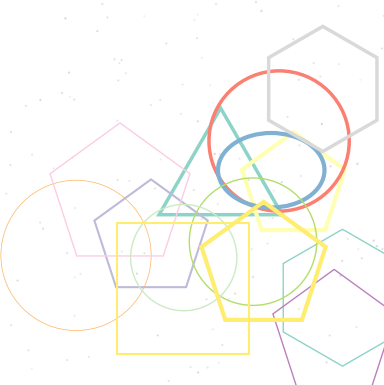[{"shape": "triangle", "thickness": 2.5, "radius": 0.92, "center": [0.573, 0.535]}, {"shape": "hexagon", "thickness": 1, "radius": 0.89, "center": [0.89, 0.227]}, {"shape": "pentagon", "thickness": 3, "radius": 0.7, "center": [0.762, 0.516]}, {"shape": "pentagon", "thickness": 1.5, "radius": 0.77, "center": [0.392, 0.379]}, {"shape": "circle", "thickness": 2.5, "radius": 0.91, "center": [0.725, 0.634]}, {"shape": "oval", "thickness": 3, "radius": 0.69, "center": [0.705, 0.558]}, {"shape": "circle", "thickness": 0.5, "radius": 0.98, "center": [0.197, 0.337]}, {"shape": "circle", "thickness": 1, "radius": 0.83, "center": [0.657, 0.372]}, {"shape": "pentagon", "thickness": 1, "radius": 0.96, "center": [0.312, 0.49]}, {"shape": "hexagon", "thickness": 2.5, "radius": 0.81, "center": [0.838, 0.769]}, {"shape": "pentagon", "thickness": 1, "radius": 0.84, "center": [0.868, 0.133]}, {"shape": "circle", "thickness": 1, "radius": 0.69, "center": [0.477, 0.331]}, {"shape": "pentagon", "thickness": 3, "radius": 0.85, "center": [0.685, 0.306]}, {"shape": "square", "thickness": 1.5, "radius": 0.85, "center": [0.476, 0.25]}]